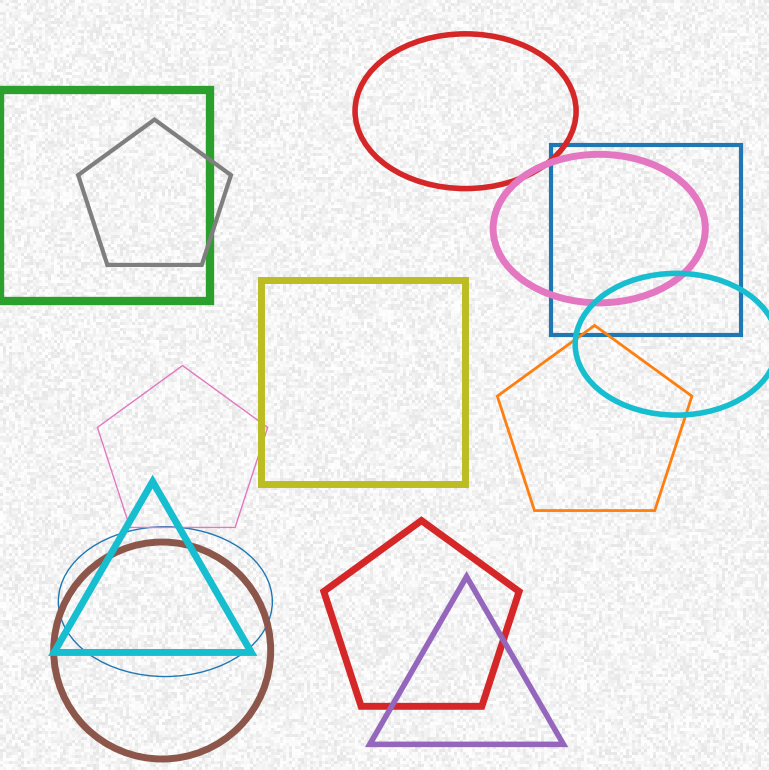[{"shape": "square", "thickness": 1.5, "radius": 0.62, "center": [0.839, 0.689]}, {"shape": "oval", "thickness": 0.5, "radius": 0.69, "center": [0.215, 0.219]}, {"shape": "pentagon", "thickness": 1, "radius": 0.66, "center": [0.772, 0.444]}, {"shape": "square", "thickness": 3, "radius": 0.68, "center": [0.136, 0.746]}, {"shape": "oval", "thickness": 2, "radius": 0.72, "center": [0.605, 0.856]}, {"shape": "pentagon", "thickness": 2.5, "radius": 0.67, "center": [0.547, 0.191]}, {"shape": "triangle", "thickness": 2, "radius": 0.73, "center": [0.606, 0.106]}, {"shape": "circle", "thickness": 2.5, "radius": 0.7, "center": [0.211, 0.155]}, {"shape": "pentagon", "thickness": 0.5, "radius": 0.58, "center": [0.237, 0.409]}, {"shape": "oval", "thickness": 2.5, "radius": 0.69, "center": [0.778, 0.703]}, {"shape": "pentagon", "thickness": 1.5, "radius": 0.52, "center": [0.201, 0.74]}, {"shape": "square", "thickness": 2.5, "radius": 0.66, "center": [0.472, 0.504]}, {"shape": "oval", "thickness": 2, "radius": 0.66, "center": [0.879, 0.553]}, {"shape": "triangle", "thickness": 2.5, "radius": 0.74, "center": [0.198, 0.227]}]